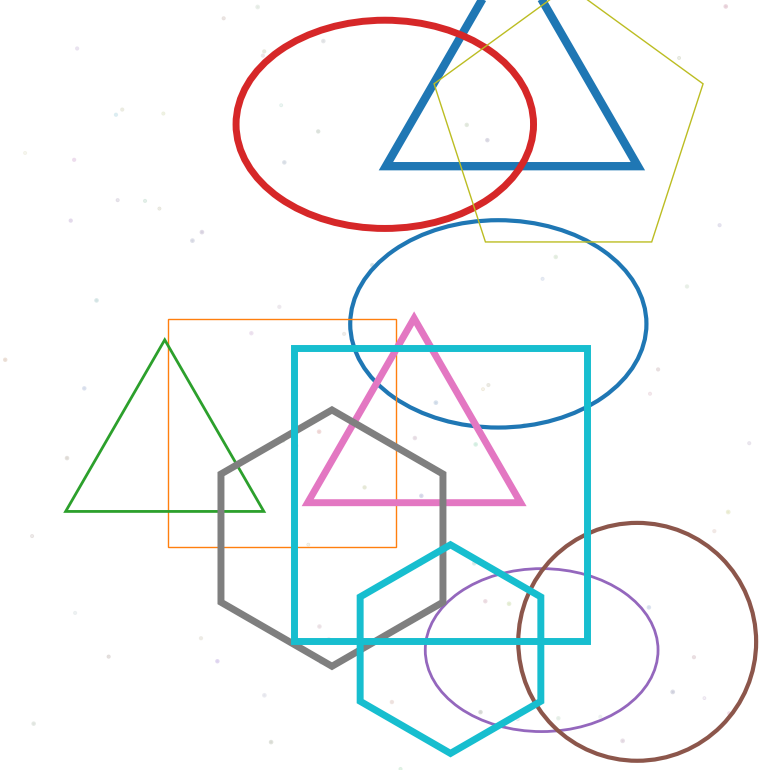[{"shape": "oval", "thickness": 1.5, "radius": 0.96, "center": [0.647, 0.579]}, {"shape": "triangle", "thickness": 3, "radius": 0.94, "center": [0.665, 0.879]}, {"shape": "square", "thickness": 0.5, "radius": 0.74, "center": [0.367, 0.438]}, {"shape": "triangle", "thickness": 1, "radius": 0.74, "center": [0.214, 0.41]}, {"shape": "oval", "thickness": 2.5, "radius": 0.97, "center": [0.5, 0.839]}, {"shape": "oval", "thickness": 1, "radius": 0.76, "center": [0.703, 0.156]}, {"shape": "circle", "thickness": 1.5, "radius": 0.77, "center": [0.828, 0.166]}, {"shape": "triangle", "thickness": 2.5, "radius": 0.8, "center": [0.538, 0.427]}, {"shape": "hexagon", "thickness": 2.5, "radius": 0.83, "center": [0.431, 0.301]}, {"shape": "pentagon", "thickness": 0.5, "radius": 0.92, "center": [0.738, 0.834]}, {"shape": "hexagon", "thickness": 2.5, "radius": 0.68, "center": [0.585, 0.157]}, {"shape": "square", "thickness": 2.5, "radius": 0.95, "center": [0.572, 0.358]}]